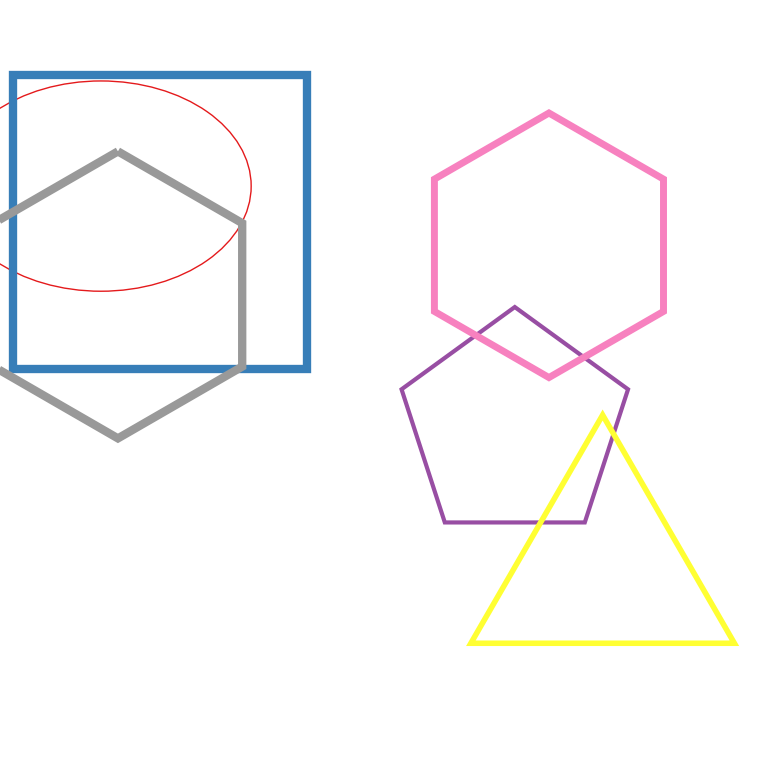[{"shape": "oval", "thickness": 0.5, "radius": 0.98, "center": [0.131, 0.758]}, {"shape": "square", "thickness": 3, "radius": 0.96, "center": [0.208, 0.712]}, {"shape": "pentagon", "thickness": 1.5, "radius": 0.77, "center": [0.669, 0.447]}, {"shape": "triangle", "thickness": 2, "radius": 0.99, "center": [0.783, 0.263]}, {"shape": "hexagon", "thickness": 2.5, "radius": 0.86, "center": [0.713, 0.681]}, {"shape": "hexagon", "thickness": 3, "radius": 0.93, "center": [0.153, 0.617]}]